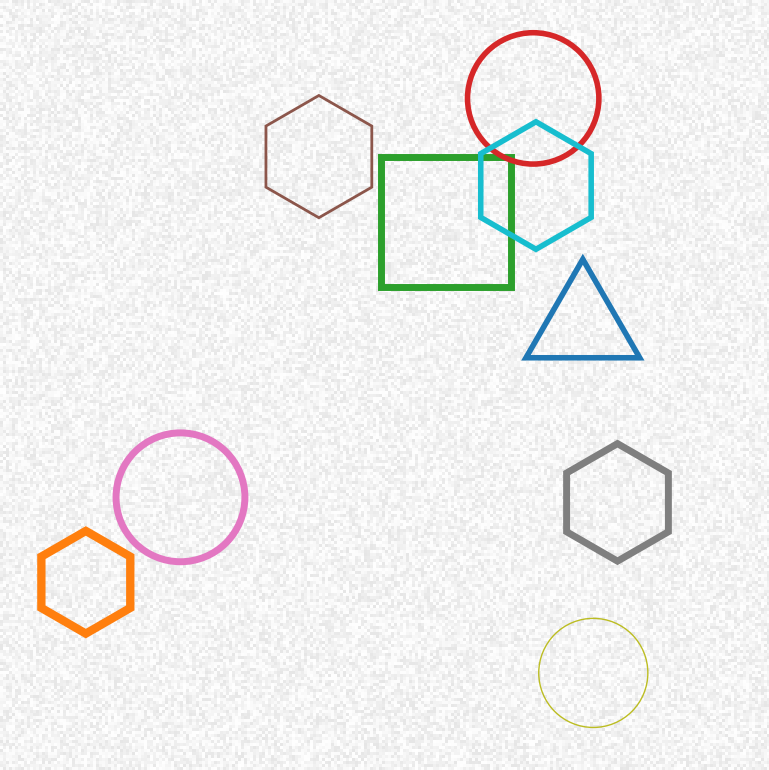[{"shape": "triangle", "thickness": 2, "radius": 0.43, "center": [0.757, 0.578]}, {"shape": "hexagon", "thickness": 3, "radius": 0.33, "center": [0.111, 0.244]}, {"shape": "square", "thickness": 2.5, "radius": 0.42, "center": [0.579, 0.712]}, {"shape": "circle", "thickness": 2, "radius": 0.43, "center": [0.692, 0.872]}, {"shape": "hexagon", "thickness": 1, "radius": 0.4, "center": [0.414, 0.797]}, {"shape": "circle", "thickness": 2.5, "radius": 0.42, "center": [0.234, 0.354]}, {"shape": "hexagon", "thickness": 2.5, "radius": 0.38, "center": [0.802, 0.348]}, {"shape": "circle", "thickness": 0.5, "radius": 0.35, "center": [0.771, 0.126]}, {"shape": "hexagon", "thickness": 2, "radius": 0.41, "center": [0.696, 0.759]}]